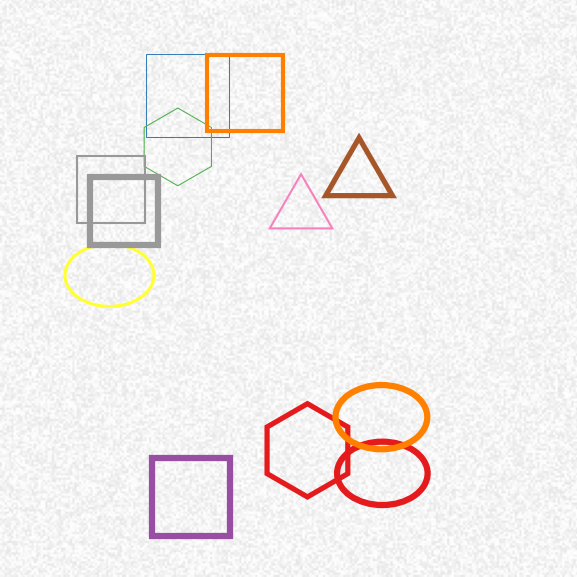[{"shape": "hexagon", "thickness": 2.5, "radius": 0.4, "center": [0.532, 0.219]}, {"shape": "oval", "thickness": 3, "radius": 0.39, "center": [0.662, 0.179]}, {"shape": "square", "thickness": 0.5, "radius": 0.36, "center": [0.324, 0.834]}, {"shape": "hexagon", "thickness": 0.5, "radius": 0.34, "center": [0.308, 0.745]}, {"shape": "square", "thickness": 3, "radius": 0.34, "center": [0.331, 0.138]}, {"shape": "oval", "thickness": 3, "radius": 0.4, "center": [0.66, 0.277]}, {"shape": "square", "thickness": 2, "radius": 0.33, "center": [0.424, 0.838]}, {"shape": "oval", "thickness": 1.5, "radius": 0.39, "center": [0.19, 0.522]}, {"shape": "triangle", "thickness": 2.5, "radius": 0.33, "center": [0.622, 0.694]}, {"shape": "triangle", "thickness": 1, "radius": 0.31, "center": [0.521, 0.635]}, {"shape": "square", "thickness": 1, "radius": 0.29, "center": [0.192, 0.671]}, {"shape": "square", "thickness": 3, "radius": 0.3, "center": [0.215, 0.633]}]